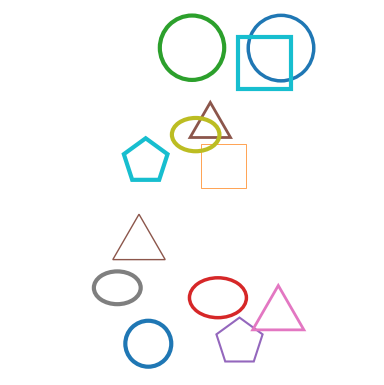[{"shape": "circle", "thickness": 2.5, "radius": 0.43, "center": [0.73, 0.875]}, {"shape": "circle", "thickness": 3, "radius": 0.3, "center": [0.385, 0.107]}, {"shape": "square", "thickness": 0.5, "radius": 0.29, "center": [0.581, 0.568]}, {"shape": "circle", "thickness": 3, "radius": 0.42, "center": [0.499, 0.876]}, {"shape": "oval", "thickness": 2.5, "radius": 0.37, "center": [0.566, 0.227]}, {"shape": "pentagon", "thickness": 1.5, "radius": 0.32, "center": [0.622, 0.112]}, {"shape": "triangle", "thickness": 2, "radius": 0.3, "center": [0.546, 0.673]}, {"shape": "triangle", "thickness": 1, "radius": 0.39, "center": [0.361, 0.365]}, {"shape": "triangle", "thickness": 2, "radius": 0.38, "center": [0.723, 0.182]}, {"shape": "oval", "thickness": 3, "radius": 0.3, "center": [0.305, 0.253]}, {"shape": "oval", "thickness": 3, "radius": 0.31, "center": [0.508, 0.65]}, {"shape": "square", "thickness": 3, "radius": 0.34, "center": [0.687, 0.836]}, {"shape": "pentagon", "thickness": 3, "radius": 0.3, "center": [0.378, 0.581]}]